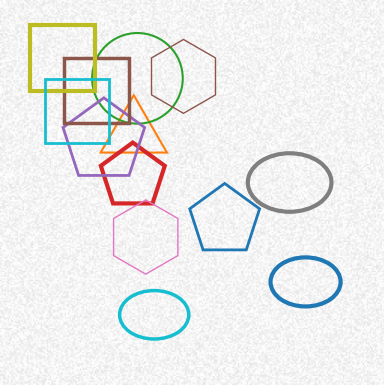[{"shape": "pentagon", "thickness": 2, "radius": 0.48, "center": [0.584, 0.428]}, {"shape": "oval", "thickness": 3, "radius": 0.45, "center": [0.794, 0.268]}, {"shape": "triangle", "thickness": 1.5, "radius": 0.5, "center": [0.347, 0.653]}, {"shape": "circle", "thickness": 1.5, "radius": 0.59, "center": [0.357, 0.797]}, {"shape": "pentagon", "thickness": 3, "radius": 0.44, "center": [0.345, 0.542]}, {"shape": "pentagon", "thickness": 2, "radius": 0.56, "center": [0.27, 0.634]}, {"shape": "hexagon", "thickness": 1, "radius": 0.48, "center": [0.477, 0.802]}, {"shape": "square", "thickness": 2.5, "radius": 0.42, "center": [0.251, 0.764]}, {"shape": "hexagon", "thickness": 1, "radius": 0.48, "center": [0.379, 0.384]}, {"shape": "oval", "thickness": 3, "radius": 0.54, "center": [0.752, 0.526]}, {"shape": "square", "thickness": 3, "radius": 0.43, "center": [0.163, 0.849]}, {"shape": "oval", "thickness": 2.5, "radius": 0.45, "center": [0.401, 0.182]}, {"shape": "square", "thickness": 2, "radius": 0.41, "center": [0.2, 0.711]}]